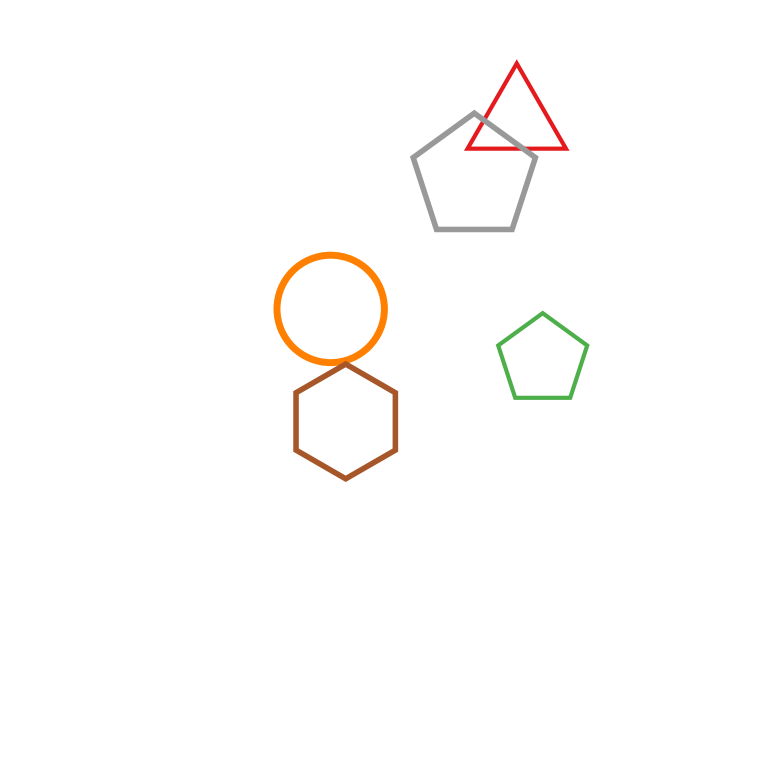[{"shape": "triangle", "thickness": 1.5, "radius": 0.37, "center": [0.671, 0.844]}, {"shape": "pentagon", "thickness": 1.5, "radius": 0.3, "center": [0.705, 0.533]}, {"shape": "circle", "thickness": 2.5, "radius": 0.35, "center": [0.429, 0.599]}, {"shape": "hexagon", "thickness": 2, "radius": 0.37, "center": [0.449, 0.453]}, {"shape": "pentagon", "thickness": 2, "radius": 0.42, "center": [0.616, 0.77]}]